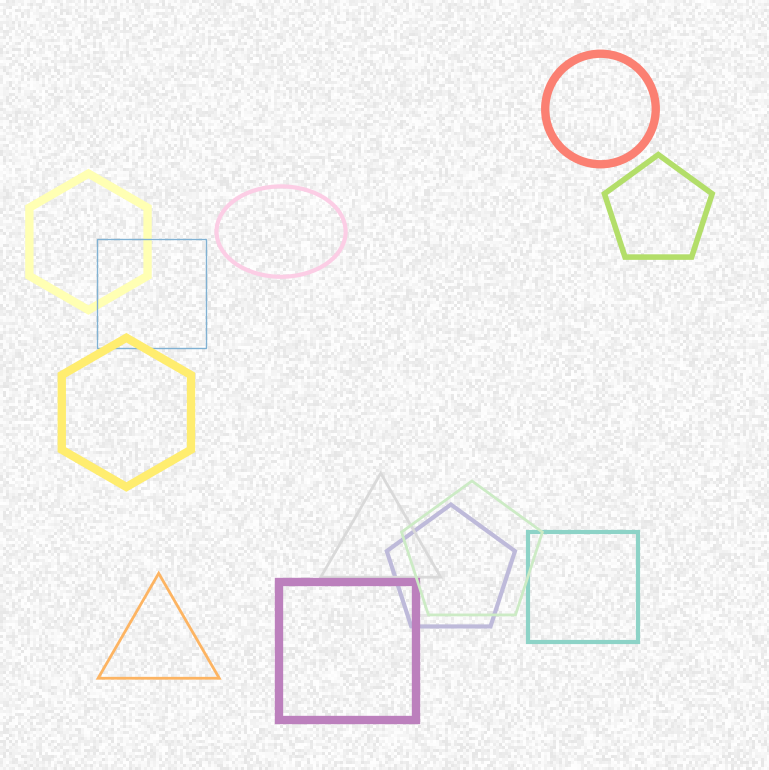[{"shape": "square", "thickness": 1.5, "radius": 0.36, "center": [0.757, 0.237]}, {"shape": "hexagon", "thickness": 3, "radius": 0.44, "center": [0.115, 0.686]}, {"shape": "pentagon", "thickness": 1.5, "radius": 0.44, "center": [0.586, 0.257]}, {"shape": "circle", "thickness": 3, "radius": 0.36, "center": [0.78, 0.858]}, {"shape": "square", "thickness": 0.5, "radius": 0.35, "center": [0.197, 0.618]}, {"shape": "triangle", "thickness": 1, "radius": 0.45, "center": [0.206, 0.165]}, {"shape": "pentagon", "thickness": 2, "radius": 0.37, "center": [0.855, 0.726]}, {"shape": "oval", "thickness": 1.5, "radius": 0.42, "center": [0.365, 0.699]}, {"shape": "triangle", "thickness": 1, "radius": 0.45, "center": [0.494, 0.295]}, {"shape": "square", "thickness": 3, "radius": 0.45, "center": [0.451, 0.154]}, {"shape": "pentagon", "thickness": 1, "radius": 0.48, "center": [0.613, 0.279]}, {"shape": "hexagon", "thickness": 3, "radius": 0.48, "center": [0.164, 0.464]}]